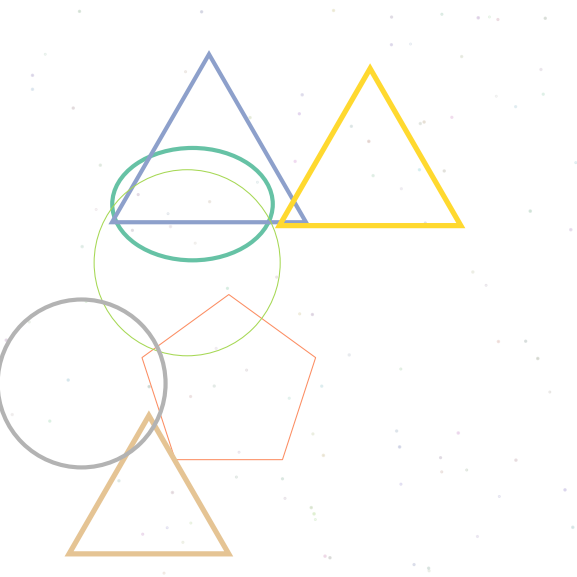[{"shape": "oval", "thickness": 2, "radius": 0.69, "center": [0.333, 0.646]}, {"shape": "pentagon", "thickness": 0.5, "radius": 0.79, "center": [0.396, 0.331]}, {"shape": "triangle", "thickness": 2, "radius": 0.97, "center": [0.362, 0.711]}, {"shape": "circle", "thickness": 0.5, "radius": 0.81, "center": [0.324, 0.544]}, {"shape": "triangle", "thickness": 2.5, "radius": 0.91, "center": [0.641, 0.699]}, {"shape": "triangle", "thickness": 2.5, "radius": 0.8, "center": [0.258, 0.12]}, {"shape": "circle", "thickness": 2, "radius": 0.73, "center": [0.141, 0.335]}]